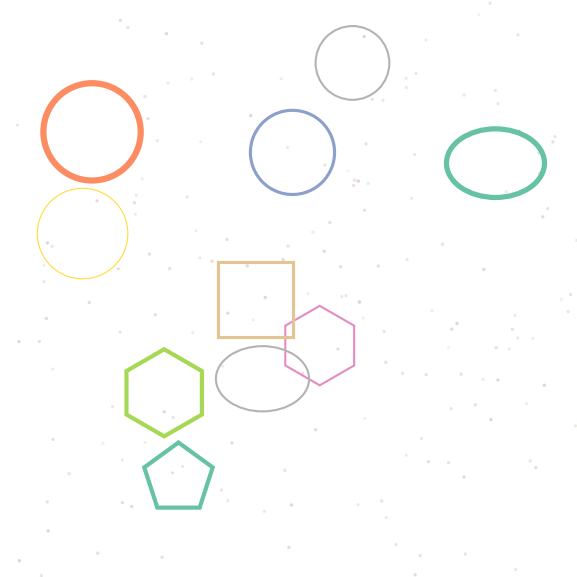[{"shape": "oval", "thickness": 2.5, "radius": 0.42, "center": [0.858, 0.717]}, {"shape": "pentagon", "thickness": 2, "radius": 0.31, "center": [0.309, 0.171]}, {"shape": "circle", "thickness": 3, "radius": 0.42, "center": [0.159, 0.771]}, {"shape": "circle", "thickness": 1.5, "radius": 0.36, "center": [0.506, 0.735]}, {"shape": "hexagon", "thickness": 1, "radius": 0.34, "center": [0.554, 0.401]}, {"shape": "hexagon", "thickness": 2, "radius": 0.38, "center": [0.284, 0.319]}, {"shape": "circle", "thickness": 0.5, "radius": 0.39, "center": [0.143, 0.595]}, {"shape": "square", "thickness": 1.5, "radius": 0.33, "center": [0.442, 0.481]}, {"shape": "oval", "thickness": 1, "radius": 0.4, "center": [0.455, 0.343]}, {"shape": "circle", "thickness": 1, "radius": 0.32, "center": [0.61, 0.89]}]